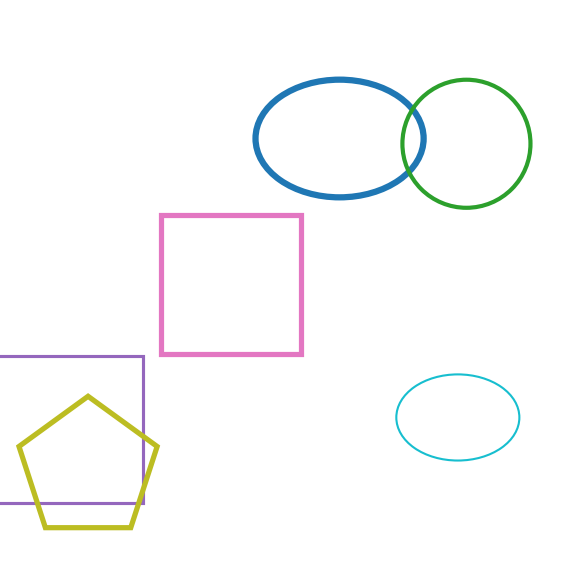[{"shape": "oval", "thickness": 3, "radius": 0.73, "center": [0.588, 0.759]}, {"shape": "circle", "thickness": 2, "radius": 0.55, "center": [0.808, 0.75]}, {"shape": "square", "thickness": 1.5, "radius": 0.63, "center": [0.12, 0.255]}, {"shape": "square", "thickness": 2.5, "radius": 0.6, "center": [0.4, 0.507]}, {"shape": "pentagon", "thickness": 2.5, "radius": 0.63, "center": [0.153, 0.187]}, {"shape": "oval", "thickness": 1, "radius": 0.53, "center": [0.793, 0.276]}]